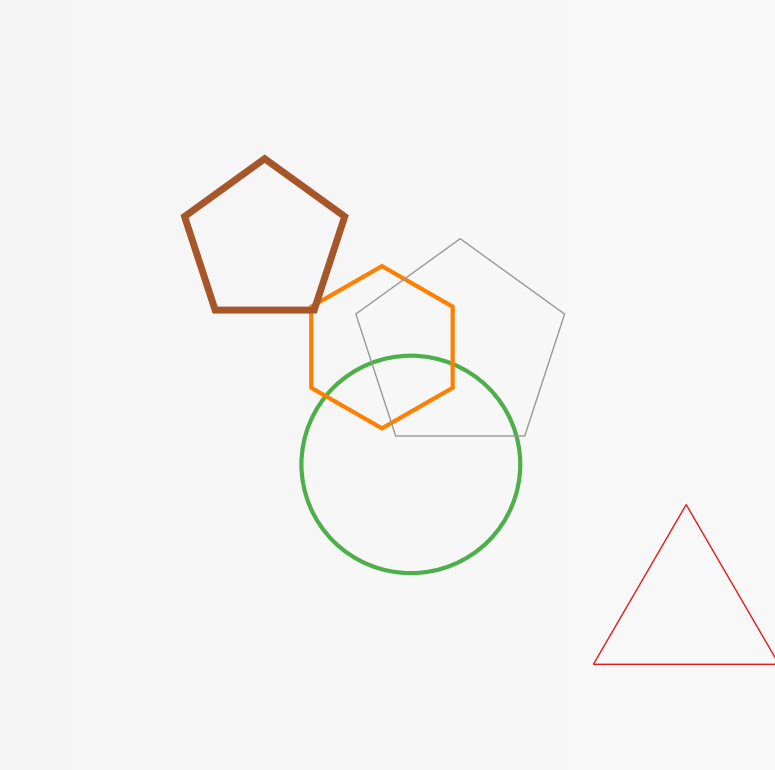[{"shape": "triangle", "thickness": 0.5, "radius": 0.69, "center": [0.885, 0.206]}, {"shape": "circle", "thickness": 1.5, "radius": 0.71, "center": [0.53, 0.397]}, {"shape": "hexagon", "thickness": 1.5, "radius": 0.53, "center": [0.493, 0.549]}, {"shape": "pentagon", "thickness": 2.5, "radius": 0.54, "center": [0.341, 0.685]}, {"shape": "pentagon", "thickness": 0.5, "radius": 0.71, "center": [0.594, 0.548]}]